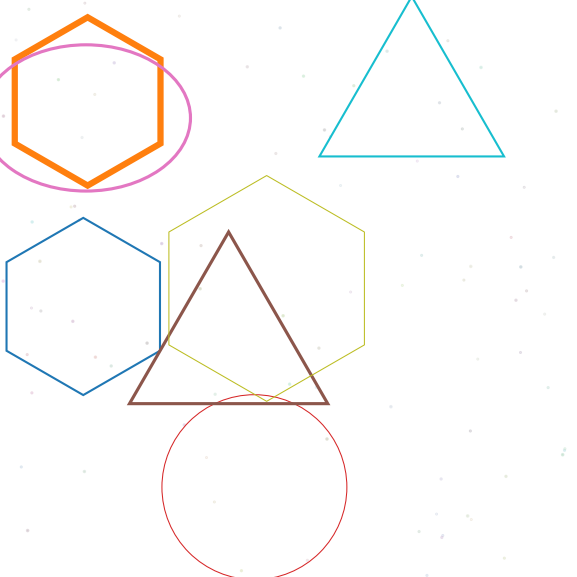[{"shape": "hexagon", "thickness": 1, "radius": 0.77, "center": [0.144, 0.468]}, {"shape": "hexagon", "thickness": 3, "radius": 0.73, "center": [0.152, 0.823]}, {"shape": "circle", "thickness": 0.5, "radius": 0.8, "center": [0.441, 0.156]}, {"shape": "triangle", "thickness": 1.5, "radius": 0.99, "center": [0.396, 0.399]}, {"shape": "oval", "thickness": 1.5, "radius": 0.9, "center": [0.149, 0.795]}, {"shape": "hexagon", "thickness": 0.5, "radius": 0.98, "center": [0.462, 0.5]}, {"shape": "triangle", "thickness": 1, "radius": 0.92, "center": [0.713, 0.821]}]